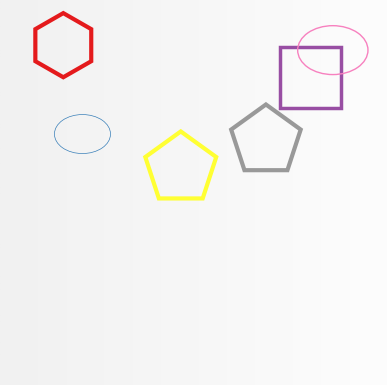[{"shape": "hexagon", "thickness": 3, "radius": 0.42, "center": [0.163, 0.883]}, {"shape": "oval", "thickness": 0.5, "radius": 0.36, "center": [0.213, 0.652]}, {"shape": "square", "thickness": 2.5, "radius": 0.39, "center": [0.801, 0.798]}, {"shape": "pentagon", "thickness": 3, "radius": 0.48, "center": [0.467, 0.562]}, {"shape": "oval", "thickness": 1, "radius": 0.45, "center": [0.859, 0.87]}, {"shape": "pentagon", "thickness": 3, "radius": 0.47, "center": [0.686, 0.634]}]